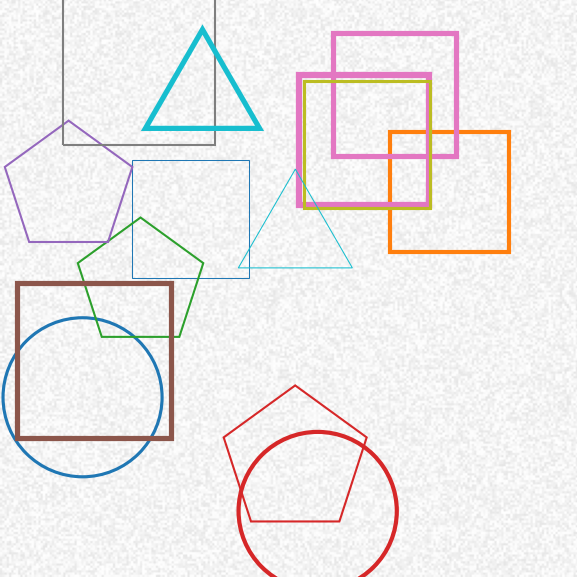[{"shape": "circle", "thickness": 1.5, "radius": 0.69, "center": [0.143, 0.311]}, {"shape": "square", "thickness": 0.5, "radius": 0.51, "center": [0.33, 0.62]}, {"shape": "square", "thickness": 2, "radius": 0.52, "center": [0.778, 0.667]}, {"shape": "pentagon", "thickness": 1, "radius": 0.57, "center": [0.243, 0.508]}, {"shape": "circle", "thickness": 2, "radius": 0.69, "center": [0.55, 0.114]}, {"shape": "pentagon", "thickness": 1, "radius": 0.65, "center": [0.511, 0.202]}, {"shape": "pentagon", "thickness": 1, "radius": 0.58, "center": [0.119, 0.674]}, {"shape": "square", "thickness": 2.5, "radius": 0.67, "center": [0.163, 0.374]}, {"shape": "square", "thickness": 2.5, "radius": 0.53, "center": [0.684, 0.836]}, {"shape": "square", "thickness": 3, "radius": 0.56, "center": [0.631, 0.757]}, {"shape": "square", "thickness": 1, "radius": 0.66, "center": [0.241, 0.88]}, {"shape": "square", "thickness": 1.5, "radius": 0.55, "center": [0.636, 0.749]}, {"shape": "triangle", "thickness": 2.5, "radius": 0.57, "center": [0.351, 0.834]}, {"shape": "triangle", "thickness": 0.5, "radius": 0.57, "center": [0.511, 0.592]}]